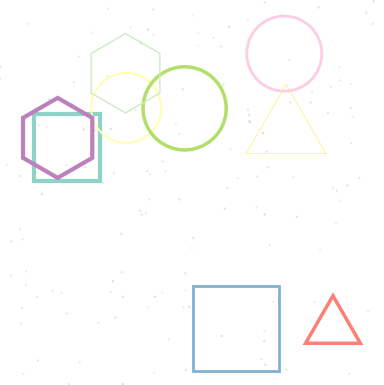[{"shape": "square", "thickness": 3, "radius": 0.43, "center": [0.174, 0.617]}, {"shape": "circle", "thickness": 1.5, "radius": 0.45, "center": [0.328, 0.72]}, {"shape": "triangle", "thickness": 2.5, "radius": 0.41, "center": [0.865, 0.15]}, {"shape": "square", "thickness": 2, "radius": 0.55, "center": [0.613, 0.146]}, {"shape": "circle", "thickness": 2.5, "radius": 0.54, "center": [0.48, 0.719]}, {"shape": "circle", "thickness": 2, "radius": 0.49, "center": [0.738, 0.861]}, {"shape": "hexagon", "thickness": 3, "radius": 0.52, "center": [0.15, 0.642]}, {"shape": "hexagon", "thickness": 1, "radius": 0.51, "center": [0.326, 0.81]}, {"shape": "triangle", "thickness": 0.5, "radius": 0.6, "center": [0.743, 0.661]}]